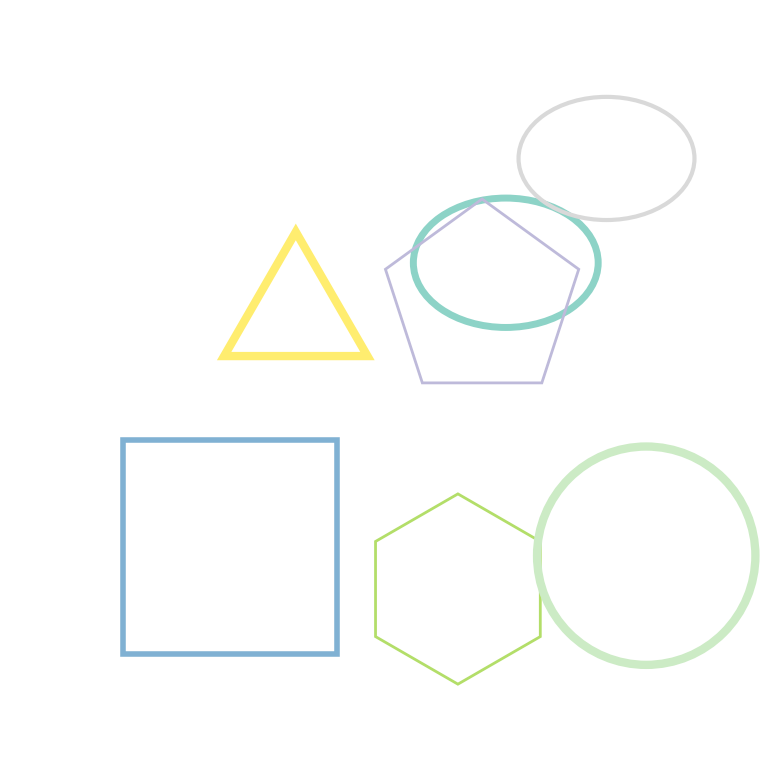[{"shape": "oval", "thickness": 2.5, "radius": 0.6, "center": [0.657, 0.659]}, {"shape": "pentagon", "thickness": 1, "radius": 0.66, "center": [0.626, 0.61]}, {"shape": "square", "thickness": 2, "radius": 0.69, "center": [0.299, 0.289]}, {"shape": "hexagon", "thickness": 1, "radius": 0.62, "center": [0.595, 0.235]}, {"shape": "oval", "thickness": 1.5, "radius": 0.57, "center": [0.788, 0.794]}, {"shape": "circle", "thickness": 3, "radius": 0.71, "center": [0.839, 0.278]}, {"shape": "triangle", "thickness": 3, "radius": 0.54, "center": [0.384, 0.591]}]